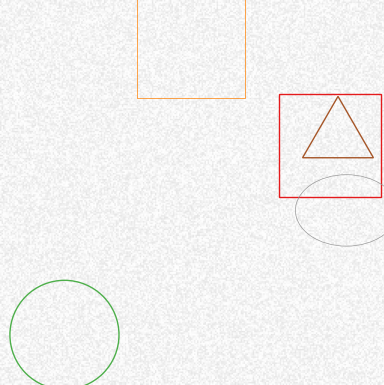[{"shape": "square", "thickness": 1, "radius": 0.67, "center": [0.857, 0.621]}, {"shape": "circle", "thickness": 1, "radius": 0.71, "center": [0.167, 0.13]}, {"shape": "square", "thickness": 0.5, "radius": 0.7, "center": [0.496, 0.884]}, {"shape": "triangle", "thickness": 1, "radius": 0.53, "center": [0.878, 0.643]}, {"shape": "oval", "thickness": 0.5, "radius": 0.66, "center": [0.9, 0.453]}]